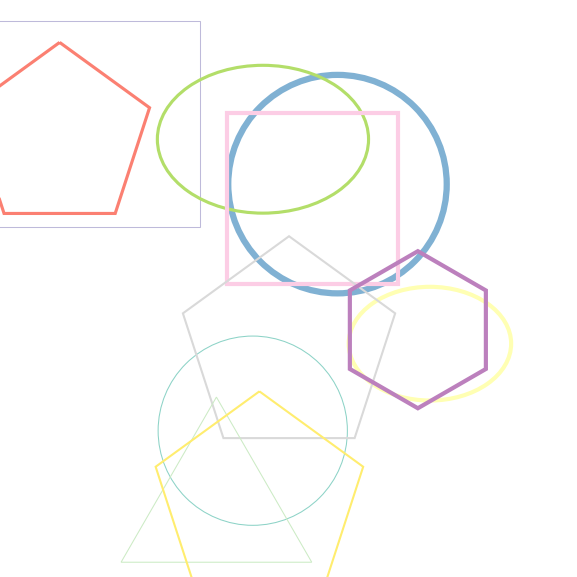[{"shape": "circle", "thickness": 0.5, "radius": 0.82, "center": [0.438, 0.253]}, {"shape": "oval", "thickness": 2, "radius": 0.7, "center": [0.744, 0.404]}, {"shape": "square", "thickness": 0.5, "radius": 0.89, "center": [0.168, 0.785]}, {"shape": "pentagon", "thickness": 1.5, "radius": 0.82, "center": [0.103, 0.762]}, {"shape": "circle", "thickness": 3, "radius": 0.95, "center": [0.584, 0.68]}, {"shape": "oval", "thickness": 1.5, "radius": 0.91, "center": [0.455, 0.758]}, {"shape": "square", "thickness": 2, "radius": 0.74, "center": [0.541, 0.655]}, {"shape": "pentagon", "thickness": 1, "radius": 0.97, "center": [0.5, 0.397]}, {"shape": "hexagon", "thickness": 2, "radius": 0.68, "center": [0.724, 0.428]}, {"shape": "triangle", "thickness": 0.5, "radius": 0.95, "center": [0.375, 0.121]}, {"shape": "pentagon", "thickness": 1, "radius": 0.94, "center": [0.449, 0.133]}]